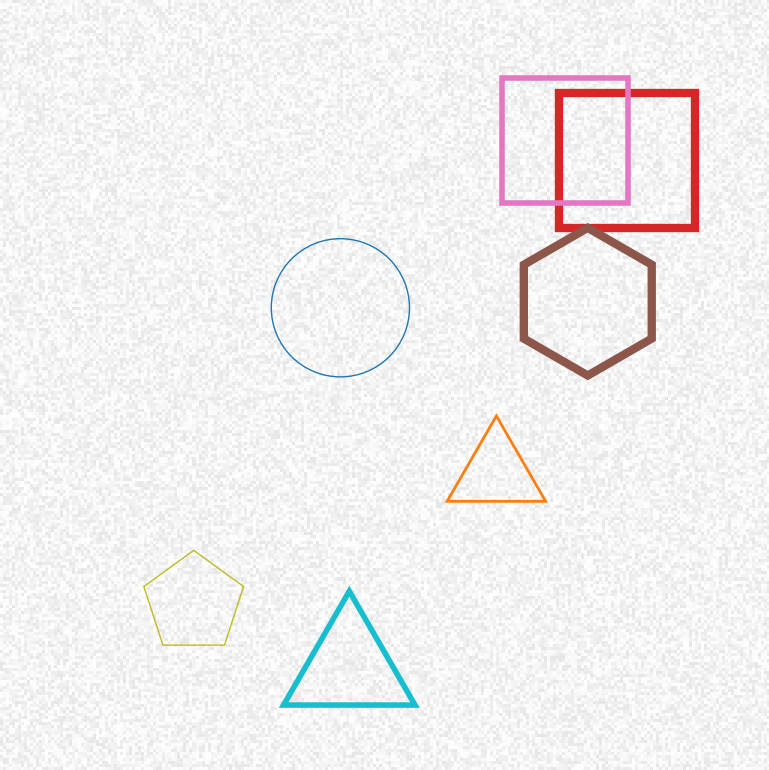[{"shape": "circle", "thickness": 0.5, "radius": 0.45, "center": [0.442, 0.6]}, {"shape": "triangle", "thickness": 1, "radius": 0.37, "center": [0.645, 0.386]}, {"shape": "square", "thickness": 3, "radius": 0.44, "center": [0.814, 0.792]}, {"shape": "hexagon", "thickness": 3, "radius": 0.48, "center": [0.763, 0.608]}, {"shape": "square", "thickness": 2, "radius": 0.41, "center": [0.734, 0.817]}, {"shape": "pentagon", "thickness": 0.5, "radius": 0.34, "center": [0.252, 0.217]}, {"shape": "triangle", "thickness": 2, "radius": 0.49, "center": [0.454, 0.134]}]